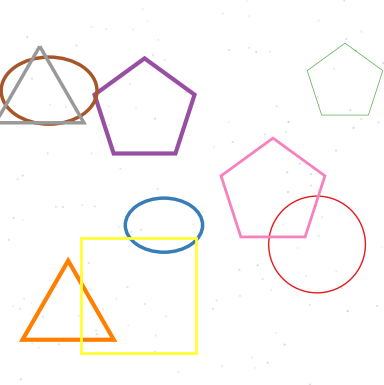[{"shape": "circle", "thickness": 1, "radius": 0.63, "center": [0.824, 0.365]}, {"shape": "oval", "thickness": 2.5, "radius": 0.5, "center": [0.426, 0.415]}, {"shape": "pentagon", "thickness": 0.5, "radius": 0.52, "center": [0.896, 0.785]}, {"shape": "pentagon", "thickness": 3, "radius": 0.68, "center": [0.375, 0.712]}, {"shape": "triangle", "thickness": 3, "radius": 0.68, "center": [0.177, 0.186]}, {"shape": "square", "thickness": 2, "radius": 0.74, "center": [0.36, 0.232]}, {"shape": "oval", "thickness": 2.5, "radius": 0.62, "center": [0.127, 0.765]}, {"shape": "pentagon", "thickness": 2, "radius": 0.71, "center": [0.709, 0.499]}, {"shape": "triangle", "thickness": 2.5, "radius": 0.66, "center": [0.103, 0.747]}]